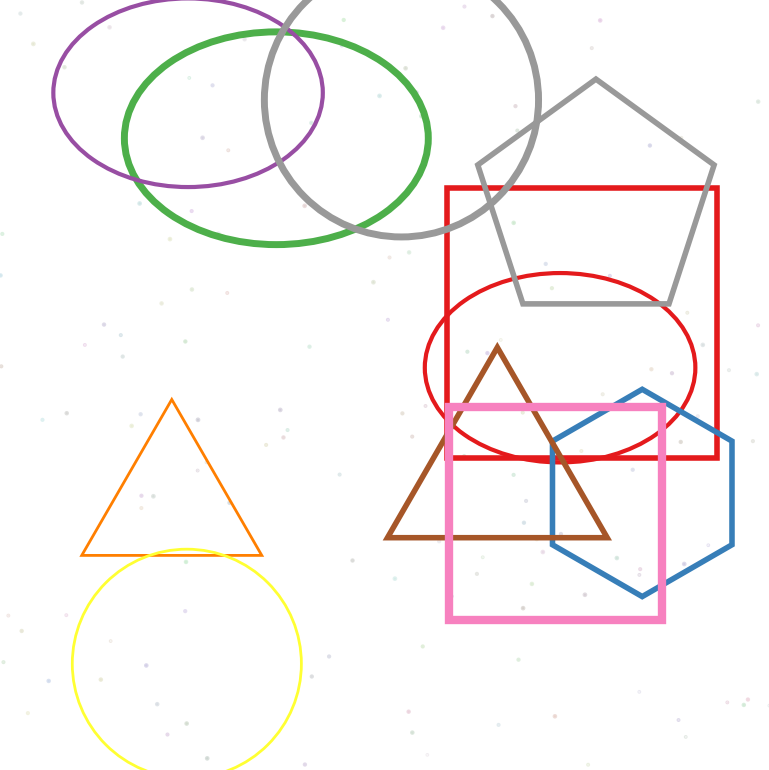[{"shape": "square", "thickness": 2, "radius": 0.88, "center": [0.756, 0.581]}, {"shape": "oval", "thickness": 1.5, "radius": 0.88, "center": [0.727, 0.522]}, {"shape": "hexagon", "thickness": 2, "radius": 0.67, "center": [0.834, 0.36]}, {"shape": "oval", "thickness": 2.5, "radius": 0.99, "center": [0.359, 0.82]}, {"shape": "oval", "thickness": 1.5, "radius": 0.87, "center": [0.244, 0.88]}, {"shape": "triangle", "thickness": 1, "radius": 0.67, "center": [0.223, 0.346]}, {"shape": "circle", "thickness": 1, "radius": 0.74, "center": [0.243, 0.138]}, {"shape": "triangle", "thickness": 2, "radius": 0.82, "center": [0.646, 0.384]}, {"shape": "square", "thickness": 3, "radius": 0.69, "center": [0.721, 0.333]}, {"shape": "pentagon", "thickness": 2, "radius": 0.81, "center": [0.774, 0.736]}, {"shape": "circle", "thickness": 2.5, "radius": 0.89, "center": [0.521, 0.87]}]